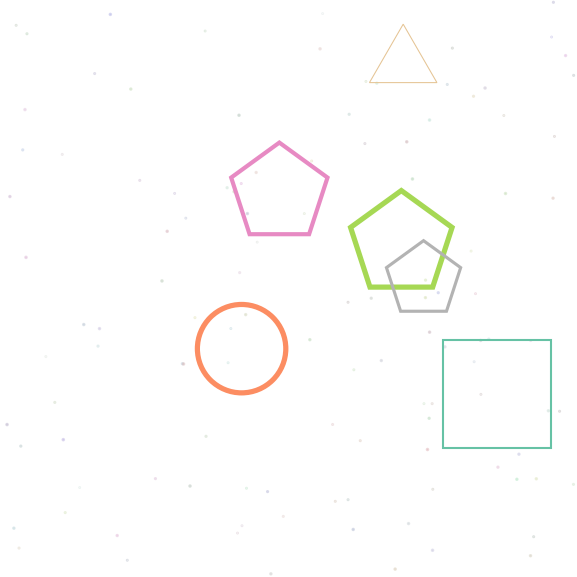[{"shape": "square", "thickness": 1, "radius": 0.47, "center": [0.861, 0.317]}, {"shape": "circle", "thickness": 2.5, "radius": 0.38, "center": [0.418, 0.395]}, {"shape": "pentagon", "thickness": 2, "radius": 0.44, "center": [0.484, 0.665]}, {"shape": "pentagon", "thickness": 2.5, "radius": 0.46, "center": [0.695, 0.577]}, {"shape": "triangle", "thickness": 0.5, "radius": 0.34, "center": [0.698, 0.89]}, {"shape": "pentagon", "thickness": 1.5, "radius": 0.34, "center": [0.733, 0.515]}]